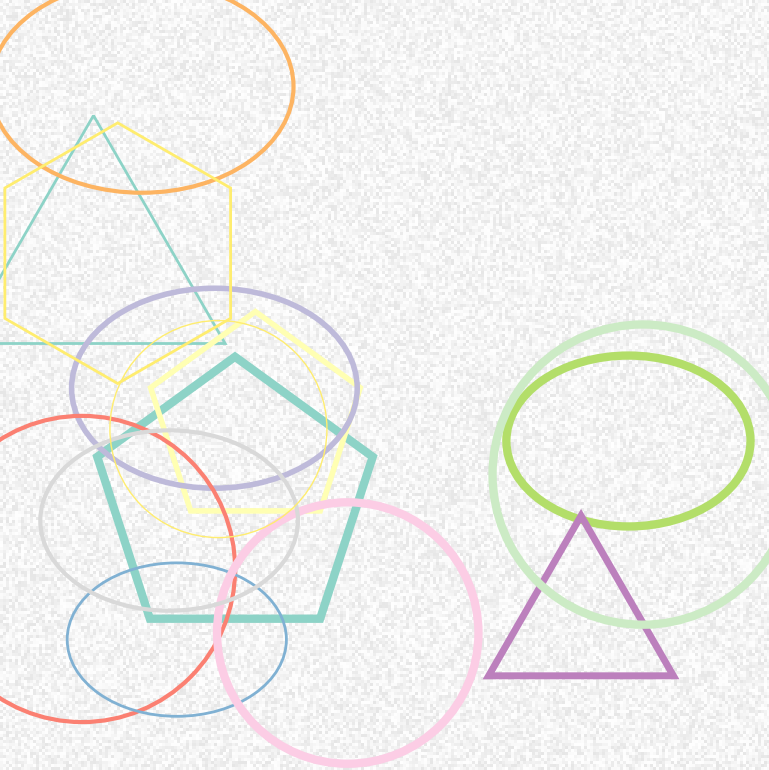[{"shape": "pentagon", "thickness": 3, "radius": 0.94, "center": [0.305, 0.349]}, {"shape": "triangle", "thickness": 1, "radius": 0.99, "center": [0.121, 0.653]}, {"shape": "pentagon", "thickness": 2, "radius": 0.72, "center": [0.332, 0.452]}, {"shape": "oval", "thickness": 2, "radius": 0.93, "center": [0.278, 0.496]}, {"shape": "circle", "thickness": 1.5, "radius": 0.99, "center": [0.107, 0.261]}, {"shape": "oval", "thickness": 1, "radius": 0.71, "center": [0.23, 0.169]}, {"shape": "oval", "thickness": 1.5, "radius": 0.98, "center": [0.184, 0.888]}, {"shape": "oval", "thickness": 3, "radius": 0.79, "center": [0.816, 0.427]}, {"shape": "circle", "thickness": 3, "radius": 0.85, "center": [0.452, 0.178]}, {"shape": "oval", "thickness": 1.5, "radius": 0.84, "center": [0.22, 0.324]}, {"shape": "triangle", "thickness": 2.5, "radius": 0.69, "center": [0.755, 0.192]}, {"shape": "circle", "thickness": 3, "radius": 0.97, "center": [0.835, 0.384]}, {"shape": "hexagon", "thickness": 1, "radius": 0.85, "center": [0.153, 0.671]}, {"shape": "circle", "thickness": 0.5, "radius": 0.7, "center": [0.284, 0.443]}]